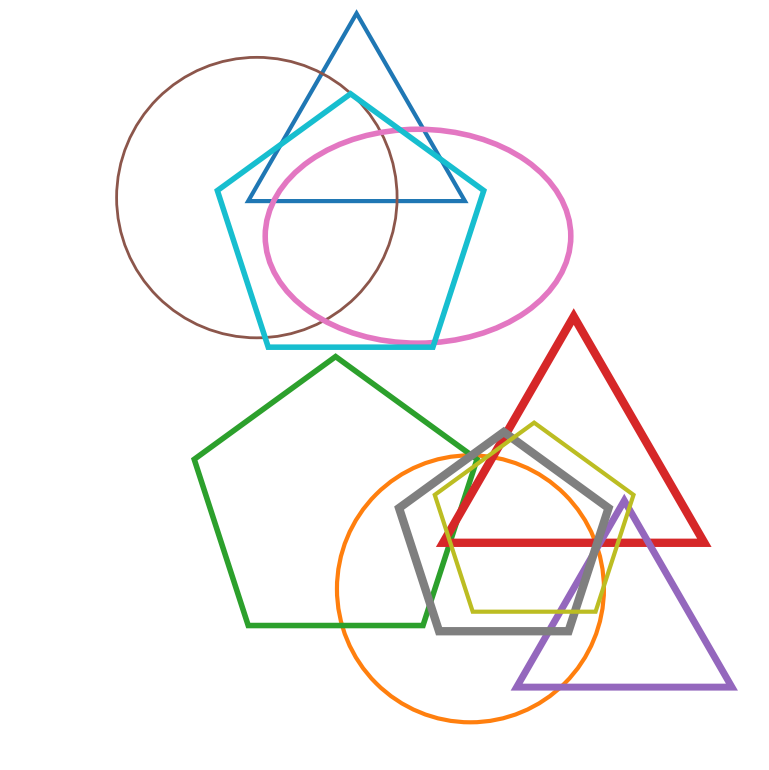[{"shape": "triangle", "thickness": 1.5, "radius": 0.81, "center": [0.463, 0.82]}, {"shape": "circle", "thickness": 1.5, "radius": 0.87, "center": [0.611, 0.235]}, {"shape": "pentagon", "thickness": 2, "radius": 0.97, "center": [0.436, 0.344]}, {"shape": "triangle", "thickness": 3, "radius": 0.98, "center": [0.745, 0.393]}, {"shape": "triangle", "thickness": 2.5, "radius": 0.81, "center": [0.811, 0.188]}, {"shape": "circle", "thickness": 1, "radius": 0.91, "center": [0.334, 0.743]}, {"shape": "oval", "thickness": 2, "radius": 0.99, "center": [0.543, 0.693]}, {"shape": "pentagon", "thickness": 3, "radius": 0.72, "center": [0.654, 0.296]}, {"shape": "pentagon", "thickness": 1.5, "radius": 0.68, "center": [0.694, 0.315]}, {"shape": "pentagon", "thickness": 2, "radius": 0.91, "center": [0.455, 0.696]}]